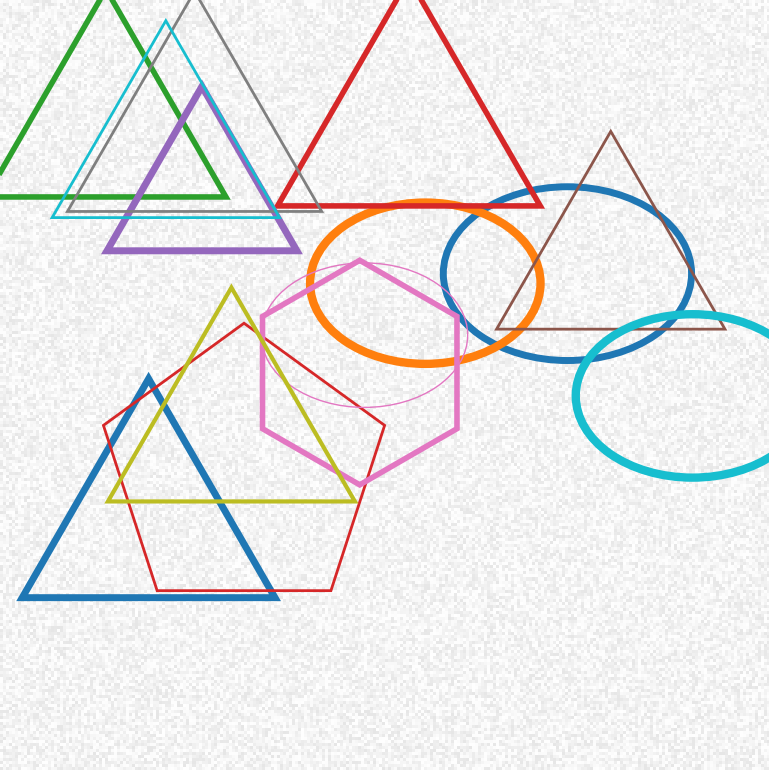[{"shape": "triangle", "thickness": 2.5, "radius": 0.95, "center": [0.193, 0.319]}, {"shape": "oval", "thickness": 2.5, "radius": 0.81, "center": [0.737, 0.645]}, {"shape": "oval", "thickness": 3, "radius": 0.75, "center": [0.552, 0.632]}, {"shape": "triangle", "thickness": 2, "radius": 0.9, "center": [0.138, 0.834]}, {"shape": "pentagon", "thickness": 1, "radius": 0.96, "center": [0.317, 0.388]}, {"shape": "triangle", "thickness": 2, "radius": 0.98, "center": [0.531, 0.831]}, {"shape": "triangle", "thickness": 2.5, "radius": 0.71, "center": [0.262, 0.745]}, {"shape": "triangle", "thickness": 1, "radius": 0.86, "center": [0.793, 0.658]}, {"shape": "oval", "thickness": 0.5, "radius": 0.67, "center": [0.473, 0.565]}, {"shape": "hexagon", "thickness": 2, "radius": 0.73, "center": [0.467, 0.516]}, {"shape": "triangle", "thickness": 1, "radius": 0.95, "center": [0.253, 0.821]}, {"shape": "triangle", "thickness": 1.5, "radius": 0.93, "center": [0.301, 0.441]}, {"shape": "oval", "thickness": 3, "radius": 0.76, "center": [0.899, 0.486]}, {"shape": "triangle", "thickness": 1, "radius": 0.85, "center": [0.215, 0.803]}]